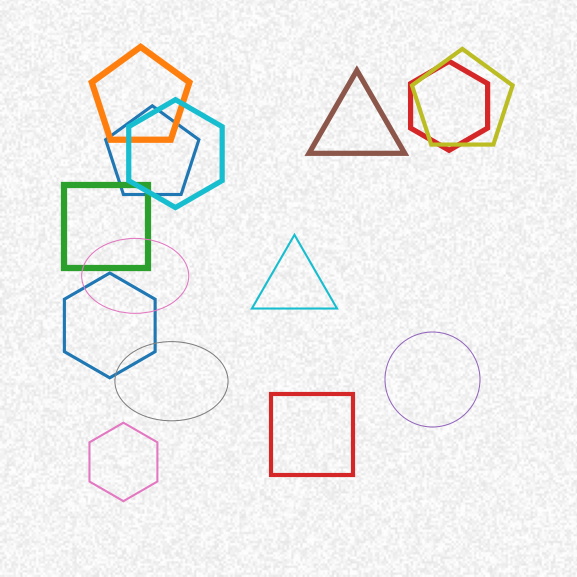[{"shape": "hexagon", "thickness": 1.5, "radius": 0.45, "center": [0.19, 0.436]}, {"shape": "pentagon", "thickness": 1.5, "radius": 0.42, "center": [0.264, 0.731]}, {"shape": "pentagon", "thickness": 3, "radius": 0.44, "center": [0.243, 0.829]}, {"shape": "square", "thickness": 3, "radius": 0.36, "center": [0.184, 0.607]}, {"shape": "square", "thickness": 2, "radius": 0.35, "center": [0.54, 0.247]}, {"shape": "hexagon", "thickness": 2.5, "radius": 0.39, "center": [0.778, 0.816]}, {"shape": "circle", "thickness": 0.5, "radius": 0.41, "center": [0.749, 0.342]}, {"shape": "triangle", "thickness": 2.5, "radius": 0.48, "center": [0.618, 0.782]}, {"shape": "hexagon", "thickness": 1, "radius": 0.34, "center": [0.214, 0.199]}, {"shape": "oval", "thickness": 0.5, "radius": 0.46, "center": [0.234, 0.521]}, {"shape": "oval", "thickness": 0.5, "radius": 0.49, "center": [0.297, 0.339]}, {"shape": "pentagon", "thickness": 2, "radius": 0.46, "center": [0.801, 0.823]}, {"shape": "hexagon", "thickness": 2.5, "radius": 0.47, "center": [0.304, 0.733]}, {"shape": "triangle", "thickness": 1, "radius": 0.43, "center": [0.51, 0.507]}]